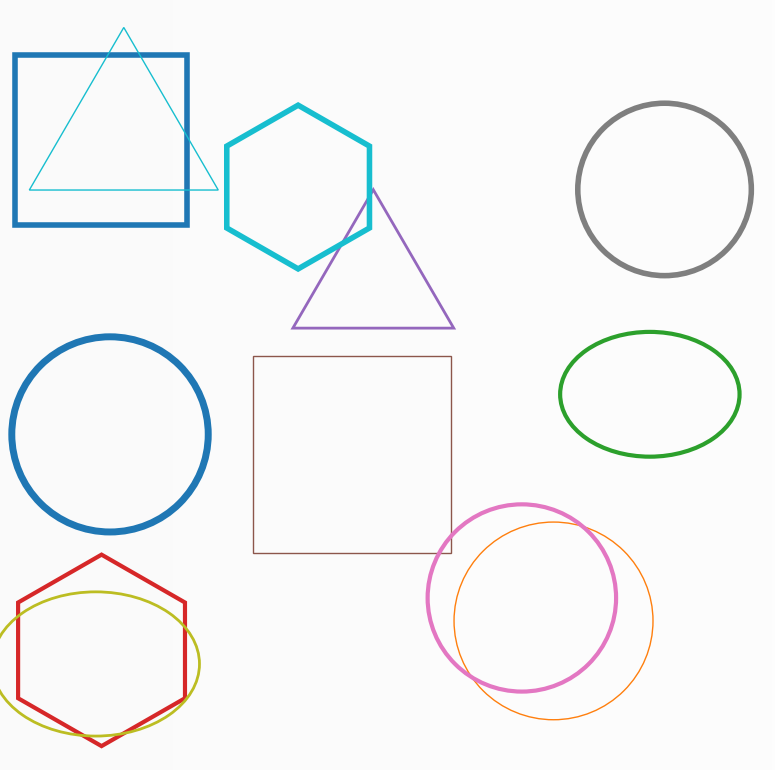[{"shape": "circle", "thickness": 2.5, "radius": 0.63, "center": [0.142, 0.436]}, {"shape": "square", "thickness": 2, "radius": 0.55, "center": [0.13, 0.818]}, {"shape": "circle", "thickness": 0.5, "radius": 0.64, "center": [0.714, 0.194]}, {"shape": "oval", "thickness": 1.5, "radius": 0.58, "center": [0.839, 0.488]}, {"shape": "hexagon", "thickness": 1.5, "radius": 0.62, "center": [0.131, 0.155]}, {"shape": "triangle", "thickness": 1, "radius": 0.6, "center": [0.482, 0.634]}, {"shape": "square", "thickness": 0.5, "radius": 0.64, "center": [0.454, 0.409]}, {"shape": "circle", "thickness": 1.5, "radius": 0.61, "center": [0.673, 0.223]}, {"shape": "circle", "thickness": 2, "radius": 0.56, "center": [0.857, 0.754]}, {"shape": "oval", "thickness": 1, "radius": 0.67, "center": [0.124, 0.138]}, {"shape": "hexagon", "thickness": 2, "radius": 0.53, "center": [0.385, 0.757]}, {"shape": "triangle", "thickness": 0.5, "radius": 0.7, "center": [0.16, 0.824]}]